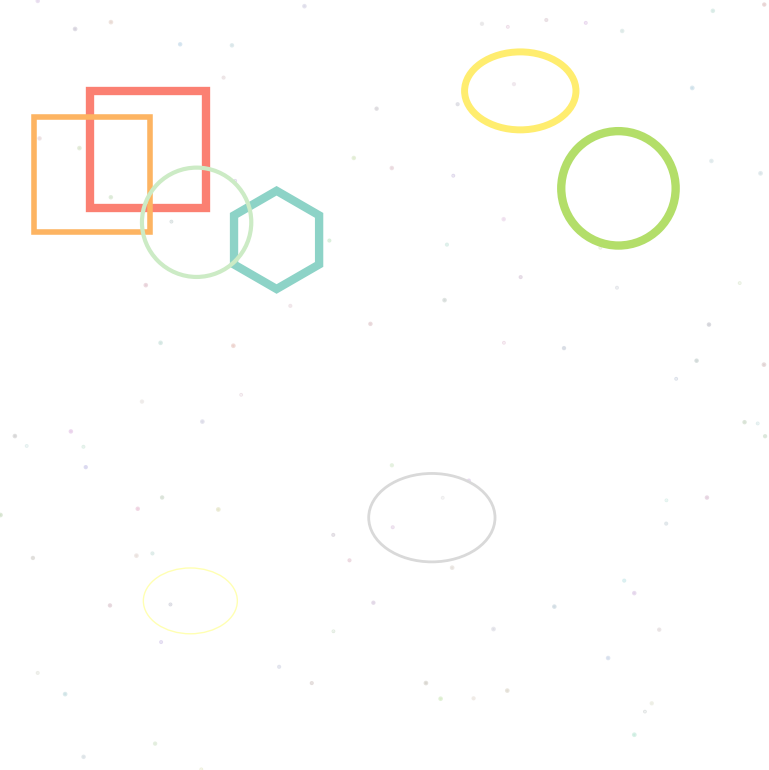[{"shape": "hexagon", "thickness": 3, "radius": 0.32, "center": [0.359, 0.688]}, {"shape": "oval", "thickness": 0.5, "radius": 0.31, "center": [0.247, 0.22]}, {"shape": "square", "thickness": 3, "radius": 0.38, "center": [0.192, 0.806]}, {"shape": "square", "thickness": 2, "radius": 0.37, "center": [0.12, 0.773]}, {"shape": "circle", "thickness": 3, "radius": 0.37, "center": [0.803, 0.755]}, {"shape": "oval", "thickness": 1, "radius": 0.41, "center": [0.561, 0.328]}, {"shape": "circle", "thickness": 1.5, "radius": 0.35, "center": [0.255, 0.711]}, {"shape": "oval", "thickness": 2.5, "radius": 0.36, "center": [0.676, 0.882]}]